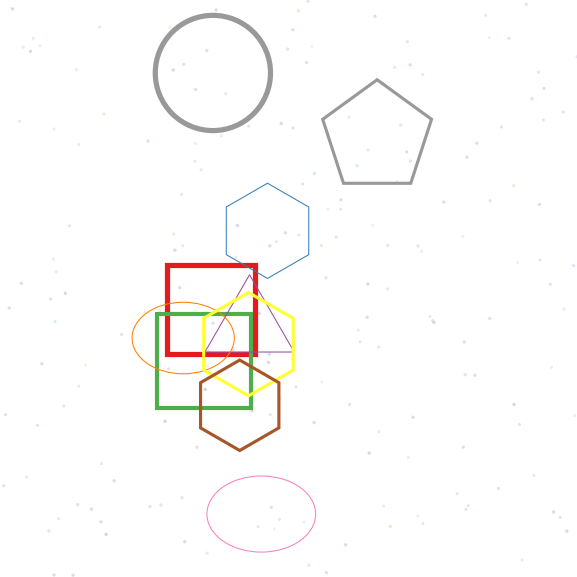[{"shape": "square", "thickness": 2.5, "radius": 0.38, "center": [0.365, 0.463]}, {"shape": "hexagon", "thickness": 0.5, "radius": 0.41, "center": [0.463, 0.599]}, {"shape": "square", "thickness": 2, "radius": 0.4, "center": [0.354, 0.374]}, {"shape": "triangle", "thickness": 0.5, "radius": 0.45, "center": [0.432, 0.434]}, {"shape": "oval", "thickness": 0.5, "radius": 0.44, "center": [0.317, 0.414]}, {"shape": "hexagon", "thickness": 1.5, "radius": 0.45, "center": [0.43, 0.403]}, {"shape": "hexagon", "thickness": 1.5, "radius": 0.39, "center": [0.415, 0.297]}, {"shape": "oval", "thickness": 0.5, "radius": 0.47, "center": [0.452, 0.109]}, {"shape": "pentagon", "thickness": 1.5, "radius": 0.5, "center": [0.653, 0.762]}, {"shape": "circle", "thickness": 2.5, "radius": 0.5, "center": [0.369, 0.873]}]